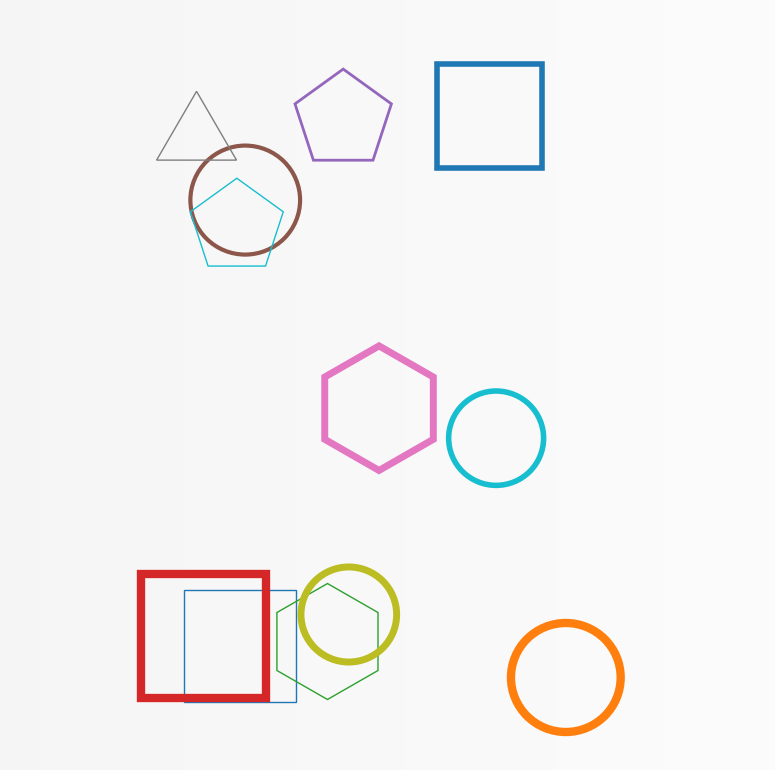[{"shape": "square", "thickness": 2, "radius": 0.34, "center": [0.632, 0.849]}, {"shape": "square", "thickness": 0.5, "radius": 0.36, "center": [0.309, 0.161]}, {"shape": "circle", "thickness": 3, "radius": 0.35, "center": [0.73, 0.12]}, {"shape": "hexagon", "thickness": 0.5, "radius": 0.38, "center": [0.423, 0.167]}, {"shape": "square", "thickness": 3, "radius": 0.4, "center": [0.262, 0.174]}, {"shape": "pentagon", "thickness": 1, "radius": 0.33, "center": [0.443, 0.845]}, {"shape": "circle", "thickness": 1.5, "radius": 0.35, "center": [0.316, 0.74]}, {"shape": "hexagon", "thickness": 2.5, "radius": 0.4, "center": [0.489, 0.47]}, {"shape": "triangle", "thickness": 0.5, "radius": 0.3, "center": [0.254, 0.822]}, {"shape": "circle", "thickness": 2.5, "radius": 0.31, "center": [0.45, 0.202]}, {"shape": "pentagon", "thickness": 0.5, "radius": 0.32, "center": [0.306, 0.705]}, {"shape": "circle", "thickness": 2, "radius": 0.31, "center": [0.64, 0.431]}]